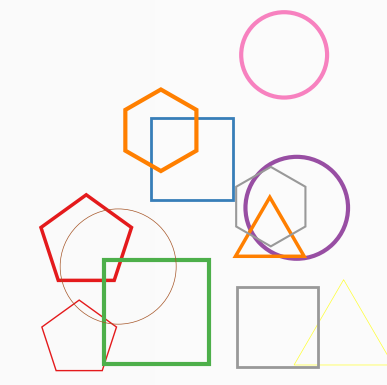[{"shape": "pentagon", "thickness": 1, "radius": 0.51, "center": [0.204, 0.119]}, {"shape": "pentagon", "thickness": 2.5, "radius": 0.61, "center": [0.223, 0.371]}, {"shape": "square", "thickness": 2, "radius": 0.53, "center": [0.496, 0.588]}, {"shape": "square", "thickness": 3, "radius": 0.68, "center": [0.405, 0.19]}, {"shape": "circle", "thickness": 3, "radius": 0.66, "center": [0.766, 0.46]}, {"shape": "hexagon", "thickness": 3, "radius": 0.53, "center": [0.415, 0.662]}, {"shape": "triangle", "thickness": 2.5, "radius": 0.51, "center": [0.696, 0.385]}, {"shape": "triangle", "thickness": 0.5, "radius": 0.74, "center": [0.887, 0.126]}, {"shape": "circle", "thickness": 0.5, "radius": 0.75, "center": [0.305, 0.308]}, {"shape": "circle", "thickness": 3, "radius": 0.55, "center": [0.733, 0.857]}, {"shape": "hexagon", "thickness": 1.5, "radius": 0.52, "center": [0.699, 0.463]}, {"shape": "square", "thickness": 2, "radius": 0.52, "center": [0.716, 0.15]}]